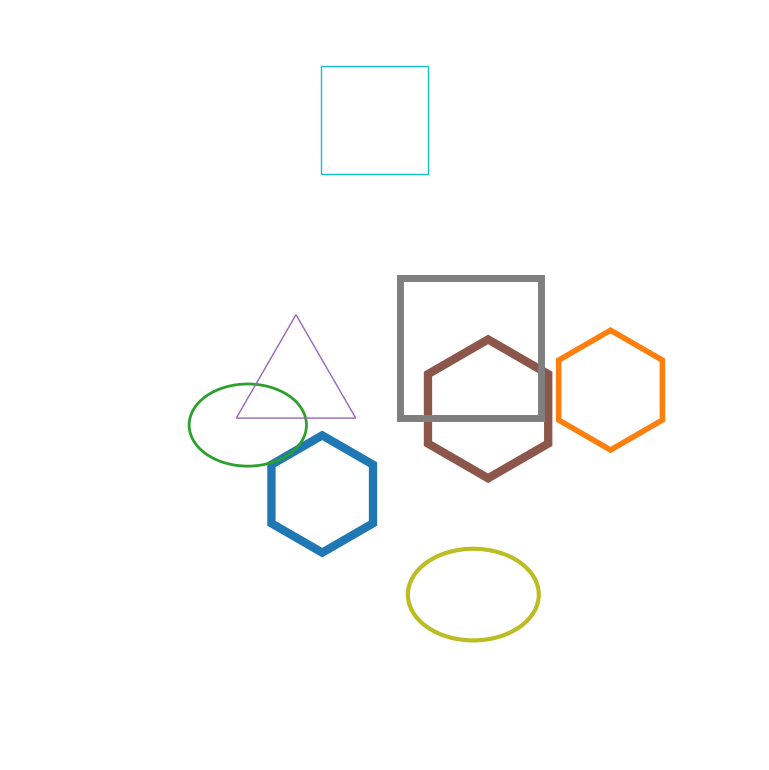[{"shape": "hexagon", "thickness": 3, "radius": 0.38, "center": [0.418, 0.358]}, {"shape": "hexagon", "thickness": 2, "radius": 0.39, "center": [0.793, 0.493]}, {"shape": "oval", "thickness": 1, "radius": 0.38, "center": [0.322, 0.448]}, {"shape": "triangle", "thickness": 0.5, "radius": 0.45, "center": [0.384, 0.502]}, {"shape": "hexagon", "thickness": 3, "radius": 0.45, "center": [0.634, 0.469]}, {"shape": "square", "thickness": 2.5, "radius": 0.46, "center": [0.611, 0.548]}, {"shape": "oval", "thickness": 1.5, "radius": 0.43, "center": [0.615, 0.228]}, {"shape": "square", "thickness": 0.5, "radius": 0.35, "center": [0.486, 0.844]}]